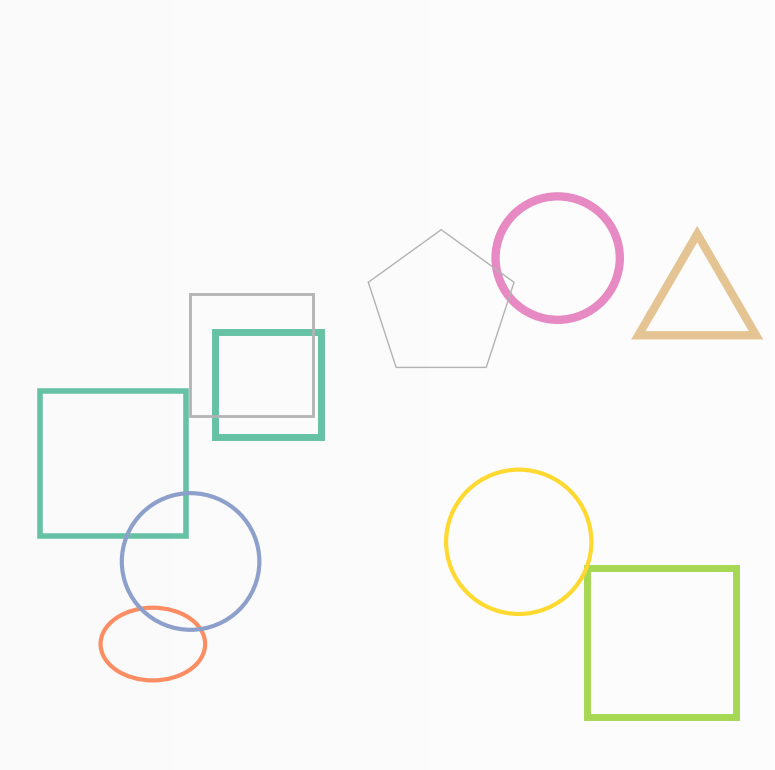[{"shape": "square", "thickness": 2.5, "radius": 0.34, "center": [0.345, 0.5]}, {"shape": "square", "thickness": 2, "radius": 0.47, "center": [0.146, 0.398]}, {"shape": "oval", "thickness": 1.5, "radius": 0.34, "center": [0.197, 0.164]}, {"shape": "circle", "thickness": 1.5, "radius": 0.44, "center": [0.246, 0.271]}, {"shape": "circle", "thickness": 3, "radius": 0.4, "center": [0.72, 0.665]}, {"shape": "square", "thickness": 2.5, "radius": 0.48, "center": [0.854, 0.165]}, {"shape": "circle", "thickness": 1.5, "radius": 0.47, "center": [0.669, 0.296]}, {"shape": "triangle", "thickness": 3, "radius": 0.44, "center": [0.9, 0.608]}, {"shape": "square", "thickness": 1, "radius": 0.39, "center": [0.325, 0.539]}, {"shape": "pentagon", "thickness": 0.5, "radius": 0.49, "center": [0.569, 0.603]}]